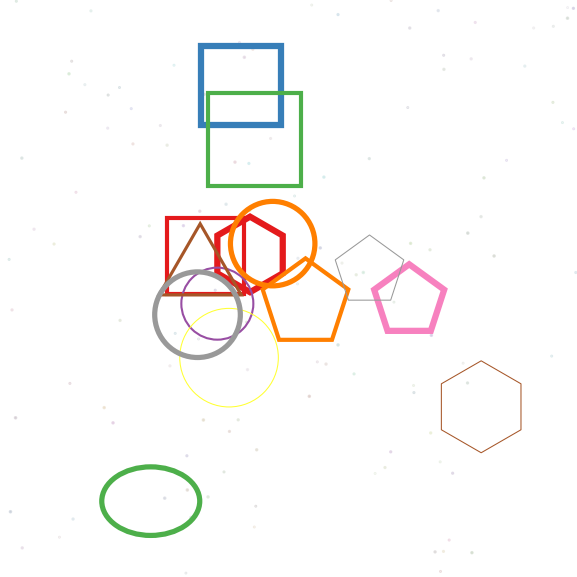[{"shape": "square", "thickness": 2, "radius": 0.33, "center": [0.356, 0.556]}, {"shape": "hexagon", "thickness": 3, "radius": 0.33, "center": [0.433, 0.559]}, {"shape": "square", "thickness": 3, "radius": 0.34, "center": [0.417, 0.851]}, {"shape": "square", "thickness": 2, "radius": 0.4, "center": [0.44, 0.757]}, {"shape": "oval", "thickness": 2.5, "radius": 0.42, "center": [0.261, 0.131]}, {"shape": "circle", "thickness": 1, "radius": 0.31, "center": [0.376, 0.473]}, {"shape": "pentagon", "thickness": 2, "radius": 0.39, "center": [0.529, 0.474]}, {"shape": "circle", "thickness": 2.5, "radius": 0.37, "center": [0.472, 0.577]}, {"shape": "circle", "thickness": 0.5, "radius": 0.43, "center": [0.397, 0.38]}, {"shape": "triangle", "thickness": 1.5, "radius": 0.41, "center": [0.347, 0.53]}, {"shape": "hexagon", "thickness": 0.5, "radius": 0.4, "center": [0.833, 0.295]}, {"shape": "pentagon", "thickness": 3, "radius": 0.32, "center": [0.709, 0.478]}, {"shape": "circle", "thickness": 2.5, "radius": 0.37, "center": [0.342, 0.454]}, {"shape": "pentagon", "thickness": 0.5, "radius": 0.31, "center": [0.64, 0.53]}]